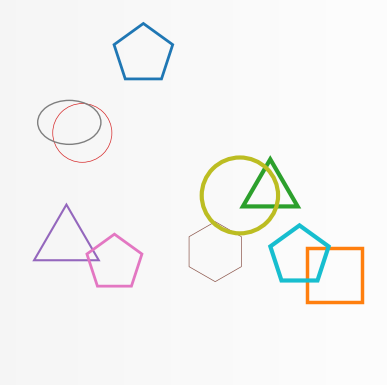[{"shape": "pentagon", "thickness": 2, "radius": 0.4, "center": [0.37, 0.859]}, {"shape": "square", "thickness": 2.5, "radius": 0.35, "center": [0.863, 0.287]}, {"shape": "triangle", "thickness": 3, "radius": 0.41, "center": [0.697, 0.505]}, {"shape": "circle", "thickness": 0.5, "radius": 0.38, "center": [0.212, 0.655]}, {"shape": "triangle", "thickness": 1.5, "radius": 0.48, "center": [0.171, 0.372]}, {"shape": "hexagon", "thickness": 0.5, "radius": 0.39, "center": [0.555, 0.346]}, {"shape": "pentagon", "thickness": 2, "radius": 0.37, "center": [0.295, 0.317]}, {"shape": "oval", "thickness": 1, "radius": 0.41, "center": [0.179, 0.682]}, {"shape": "circle", "thickness": 3, "radius": 0.49, "center": [0.619, 0.492]}, {"shape": "pentagon", "thickness": 3, "radius": 0.4, "center": [0.773, 0.335]}]